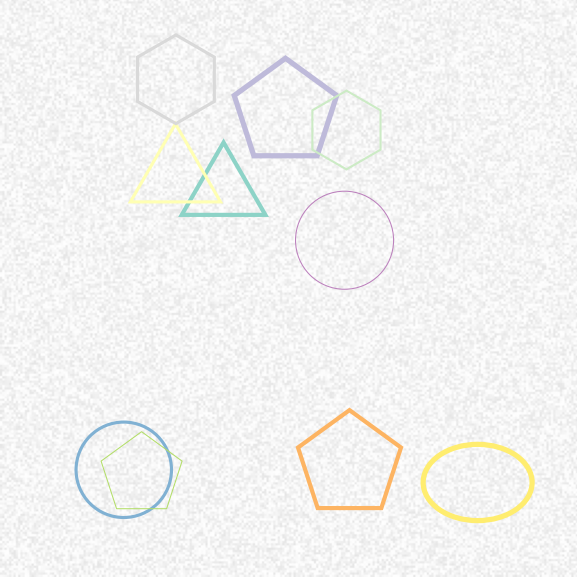[{"shape": "triangle", "thickness": 2, "radius": 0.42, "center": [0.387, 0.669]}, {"shape": "triangle", "thickness": 1.5, "radius": 0.45, "center": [0.304, 0.695]}, {"shape": "pentagon", "thickness": 2.5, "radius": 0.47, "center": [0.494, 0.805]}, {"shape": "circle", "thickness": 1.5, "radius": 0.41, "center": [0.214, 0.186]}, {"shape": "pentagon", "thickness": 2, "radius": 0.47, "center": [0.605, 0.195]}, {"shape": "pentagon", "thickness": 0.5, "radius": 0.37, "center": [0.245, 0.178]}, {"shape": "hexagon", "thickness": 1.5, "radius": 0.38, "center": [0.305, 0.862]}, {"shape": "circle", "thickness": 0.5, "radius": 0.42, "center": [0.597, 0.583]}, {"shape": "hexagon", "thickness": 1, "radius": 0.34, "center": [0.6, 0.774]}, {"shape": "oval", "thickness": 2.5, "radius": 0.47, "center": [0.827, 0.164]}]